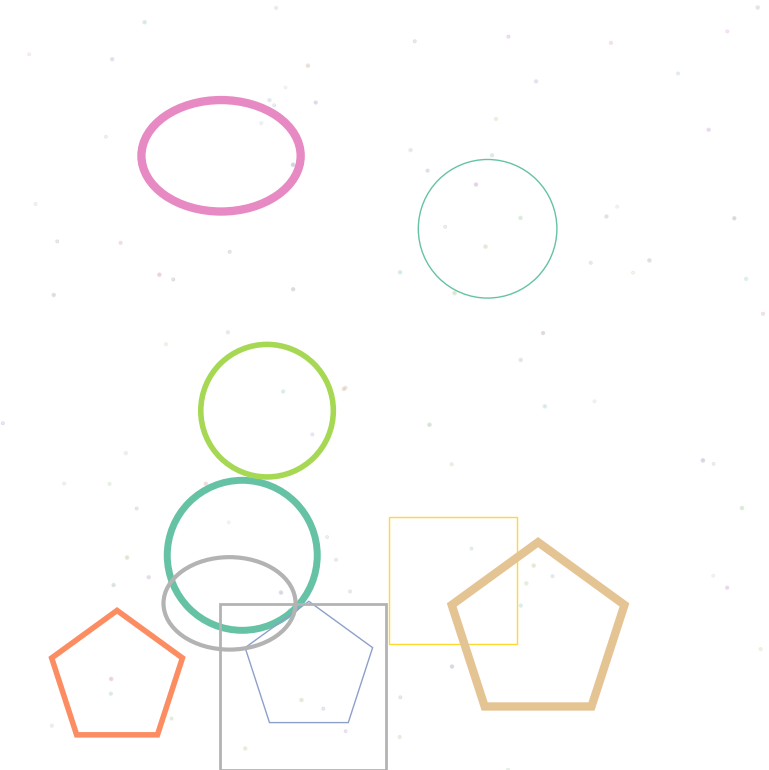[{"shape": "circle", "thickness": 2.5, "radius": 0.49, "center": [0.315, 0.279]}, {"shape": "circle", "thickness": 0.5, "radius": 0.45, "center": [0.633, 0.703]}, {"shape": "pentagon", "thickness": 2, "radius": 0.45, "center": [0.152, 0.118]}, {"shape": "pentagon", "thickness": 0.5, "radius": 0.44, "center": [0.401, 0.132]}, {"shape": "oval", "thickness": 3, "radius": 0.52, "center": [0.287, 0.798]}, {"shape": "circle", "thickness": 2, "radius": 0.43, "center": [0.347, 0.467]}, {"shape": "square", "thickness": 0.5, "radius": 0.41, "center": [0.588, 0.246]}, {"shape": "pentagon", "thickness": 3, "radius": 0.59, "center": [0.699, 0.178]}, {"shape": "oval", "thickness": 1.5, "radius": 0.43, "center": [0.298, 0.216]}, {"shape": "square", "thickness": 1, "radius": 0.54, "center": [0.393, 0.108]}]